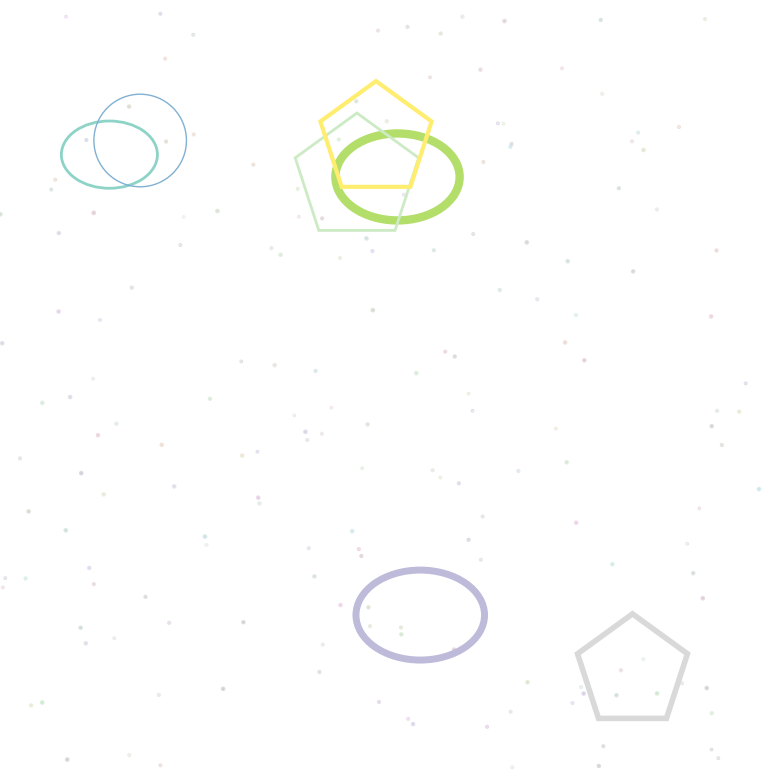[{"shape": "oval", "thickness": 1, "radius": 0.31, "center": [0.142, 0.799]}, {"shape": "oval", "thickness": 2.5, "radius": 0.42, "center": [0.546, 0.201]}, {"shape": "circle", "thickness": 0.5, "radius": 0.3, "center": [0.182, 0.818]}, {"shape": "oval", "thickness": 3, "radius": 0.4, "center": [0.516, 0.77]}, {"shape": "pentagon", "thickness": 2, "radius": 0.38, "center": [0.821, 0.128]}, {"shape": "pentagon", "thickness": 1, "radius": 0.42, "center": [0.464, 0.769]}, {"shape": "pentagon", "thickness": 1.5, "radius": 0.38, "center": [0.488, 0.819]}]